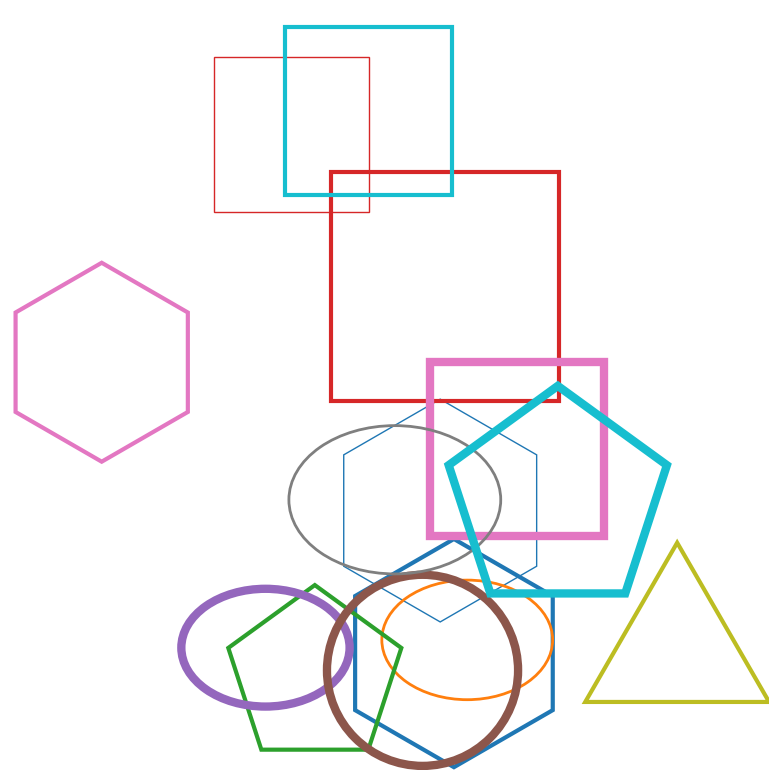[{"shape": "hexagon", "thickness": 0.5, "radius": 0.72, "center": [0.572, 0.337]}, {"shape": "hexagon", "thickness": 1.5, "radius": 0.74, "center": [0.59, 0.152]}, {"shape": "oval", "thickness": 1, "radius": 0.55, "center": [0.607, 0.169]}, {"shape": "pentagon", "thickness": 1.5, "radius": 0.59, "center": [0.409, 0.122]}, {"shape": "square", "thickness": 0.5, "radius": 0.5, "center": [0.379, 0.825]}, {"shape": "square", "thickness": 1.5, "radius": 0.74, "center": [0.578, 0.628]}, {"shape": "oval", "thickness": 3, "radius": 0.55, "center": [0.345, 0.159]}, {"shape": "circle", "thickness": 3, "radius": 0.62, "center": [0.549, 0.129]}, {"shape": "square", "thickness": 3, "radius": 0.57, "center": [0.671, 0.417]}, {"shape": "hexagon", "thickness": 1.5, "radius": 0.65, "center": [0.132, 0.53]}, {"shape": "oval", "thickness": 1, "radius": 0.69, "center": [0.513, 0.351]}, {"shape": "triangle", "thickness": 1.5, "radius": 0.69, "center": [0.879, 0.157]}, {"shape": "pentagon", "thickness": 3, "radius": 0.74, "center": [0.724, 0.35]}, {"shape": "square", "thickness": 1.5, "radius": 0.54, "center": [0.479, 0.856]}]